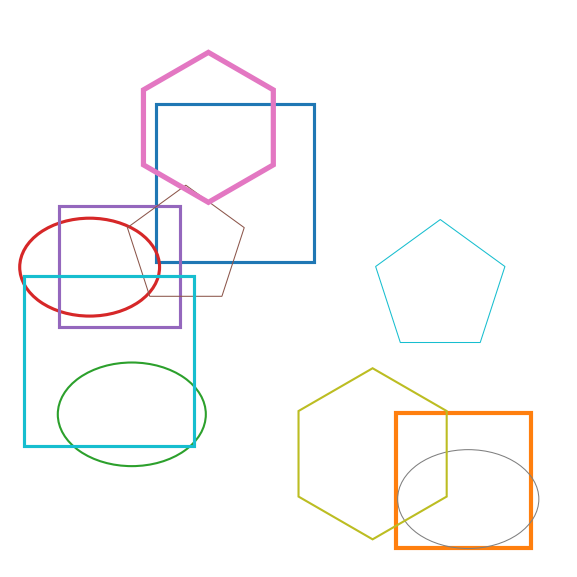[{"shape": "square", "thickness": 1.5, "radius": 0.68, "center": [0.407, 0.682]}, {"shape": "square", "thickness": 2, "radius": 0.59, "center": [0.802, 0.167]}, {"shape": "oval", "thickness": 1, "radius": 0.64, "center": [0.228, 0.282]}, {"shape": "oval", "thickness": 1.5, "radius": 0.61, "center": [0.155, 0.537]}, {"shape": "square", "thickness": 1.5, "radius": 0.53, "center": [0.207, 0.537]}, {"shape": "pentagon", "thickness": 0.5, "radius": 0.53, "center": [0.322, 0.572]}, {"shape": "hexagon", "thickness": 2.5, "radius": 0.65, "center": [0.361, 0.779]}, {"shape": "oval", "thickness": 0.5, "radius": 0.61, "center": [0.811, 0.135]}, {"shape": "hexagon", "thickness": 1, "radius": 0.74, "center": [0.645, 0.213]}, {"shape": "square", "thickness": 1.5, "radius": 0.74, "center": [0.189, 0.373]}, {"shape": "pentagon", "thickness": 0.5, "radius": 0.59, "center": [0.762, 0.501]}]